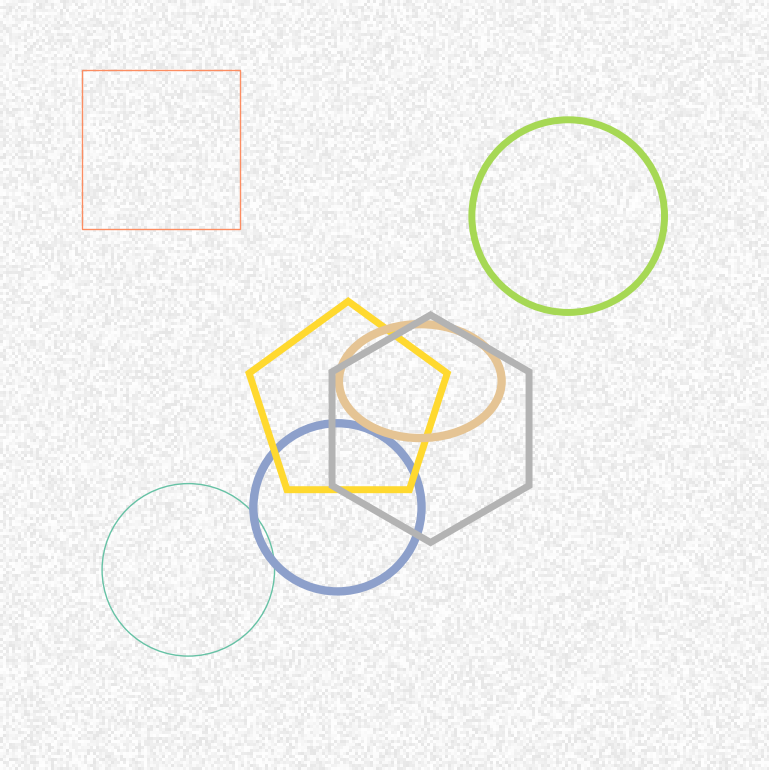[{"shape": "circle", "thickness": 0.5, "radius": 0.56, "center": [0.245, 0.26]}, {"shape": "square", "thickness": 0.5, "radius": 0.51, "center": [0.209, 0.806]}, {"shape": "circle", "thickness": 3, "radius": 0.55, "center": [0.438, 0.341]}, {"shape": "circle", "thickness": 2.5, "radius": 0.63, "center": [0.738, 0.719]}, {"shape": "pentagon", "thickness": 2.5, "radius": 0.68, "center": [0.452, 0.473]}, {"shape": "oval", "thickness": 3, "radius": 0.53, "center": [0.546, 0.505]}, {"shape": "hexagon", "thickness": 2.5, "radius": 0.74, "center": [0.559, 0.443]}]